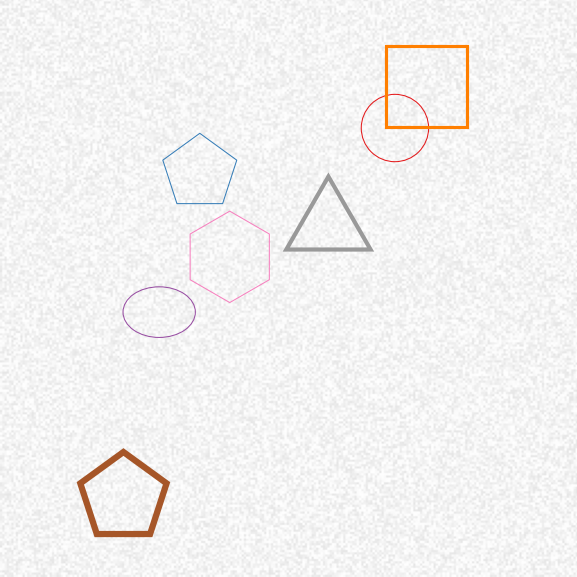[{"shape": "circle", "thickness": 0.5, "radius": 0.29, "center": [0.684, 0.777]}, {"shape": "pentagon", "thickness": 0.5, "radius": 0.34, "center": [0.346, 0.701]}, {"shape": "oval", "thickness": 0.5, "radius": 0.31, "center": [0.276, 0.459]}, {"shape": "square", "thickness": 1.5, "radius": 0.35, "center": [0.738, 0.849]}, {"shape": "pentagon", "thickness": 3, "radius": 0.39, "center": [0.214, 0.138]}, {"shape": "hexagon", "thickness": 0.5, "radius": 0.4, "center": [0.398, 0.554]}, {"shape": "triangle", "thickness": 2, "radius": 0.42, "center": [0.569, 0.609]}]